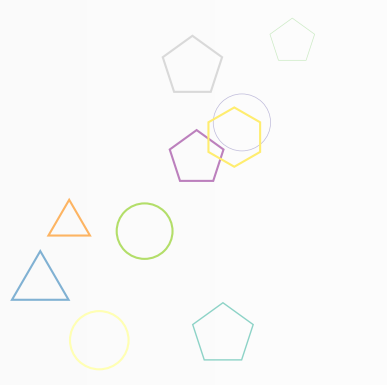[{"shape": "pentagon", "thickness": 1, "radius": 0.41, "center": [0.575, 0.132]}, {"shape": "circle", "thickness": 1.5, "radius": 0.38, "center": [0.256, 0.116]}, {"shape": "circle", "thickness": 0.5, "radius": 0.37, "center": [0.624, 0.682]}, {"shape": "triangle", "thickness": 1.5, "radius": 0.42, "center": [0.104, 0.263]}, {"shape": "triangle", "thickness": 1.5, "radius": 0.31, "center": [0.179, 0.419]}, {"shape": "circle", "thickness": 1.5, "radius": 0.36, "center": [0.373, 0.4]}, {"shape": "pentagon", "thickness": 1.5, "radius": 0.4, "center": [0.497, 0.827]}, {"shape": "pentagon", "thickness": 1.5, "radius": 0.36, "center": [0.507, 0.589]}, {"shape": "pentagon", "thickness": 0.5, "radius": 0.3, "center": [0.754, 0.892]}, {"shape": "hexagon", "thickness": 1.5, "radius": 0.38, "center": [0.605, 0.644]}]